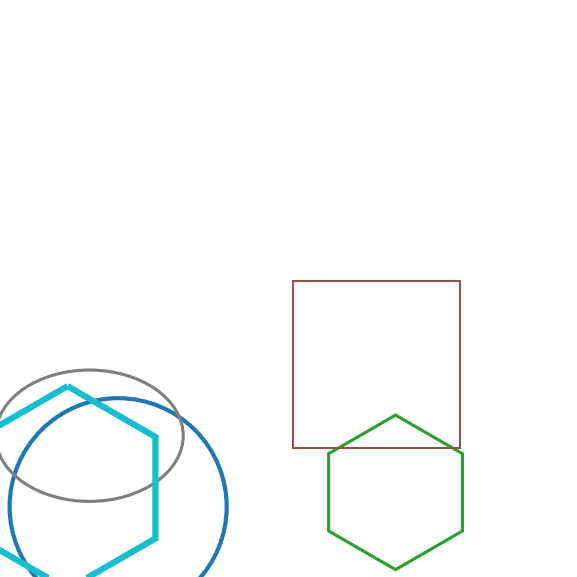[{"shape": "circle", "thickness": 2, "radius": 0.94, "center": [0.205, 0.122]}, {"shape": "hexagon", "thickness": 1.5, "radius": 0.67, "center": [0.685, 0.147]}, {"shape": "square", "thickness": 1, "radius": 0.72, "center": [0.651, 0.367]}, {"shape": "oval", "thickness": 1.5, "radius": 0.81, "center": [0.155, 0.245]}, {"shape": "hexagon", "thickness": 3, "radius": 0.88, "center": [0.117, 0.155]}]